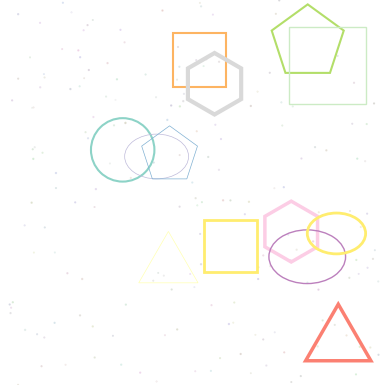[{"shape": "circle", "thickness": 1.5, "radius": 0.41, "center": [0.319, 0.611]}, {"shape": "triangle", "thickness": 0.5, "radius": 0.45, "center": [0.437, 0.31]}, {"shape": "oval", "thickness": 0.5, "radius": 0.42, "center": [0.407, 0.594]}, {"shape": "triangle", "thickness": 2.5, "radius": 0.49, "center": [0.879, 0.112]}, {"shape": "pentagon", "thickness": 0.5, "radius": 0.38, "center": [0.44, 0.597]}, {"shape": "square", "thickness": 1.5, "radius": 0.35, "center": [0.519, 0.844]}, {"shape": "pentagon", "thickness": 1.5, "radius": 0.49, "center": [0.799, 0.89]}, {"shape": "hexagon", "thickness": 2.5, "radius": 0.39, "center": [0.756, 0.398]}, {"shape": "hexagon", "thickness": 3, "radius": 0.4, "center": [0.557, 0.782]}, {"shape": "oval", "thickness": 1, "radius": 0.5, "center": [0.798, 0.333]}, {"shape": "square", "thickness": 1, "radius": 0.5, "center": [0.85, 0.829]}, {"shape": "oval", "thickness": 2, "radius": 0.38, "center": [0.874, 0.394]}, {"shape": "square", "thickness": 2, "radius": 0.34, "center": [0.599, 0.36]}]